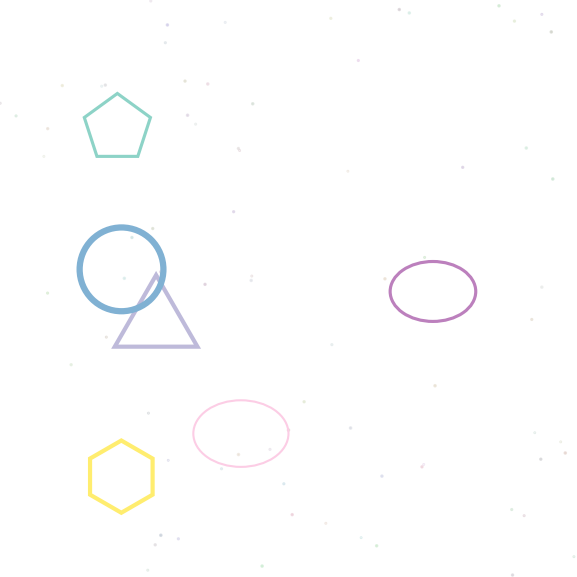[{"shape": "pentagon", "thickness": 1.5, "radius": 0.3, "center": [0.203, 0.777]}, {"shape": "triangle", "thickness": 2, "radius": 0.41, "center": [0.27, 0.44]}, {"shape": "circle", "thickness": 3, "radius": 0.36, "center": [0.21, 0.533]}, {"shape": "oval", "thickness": 1, "radius": 0.41, "center": [0.417, 0.248]}, {"shape": "oval", "thickness": 1.5, "radius": 0.37, "center": [0.75, 0.494]}, {"shape": "hexagon", "thickness": 2, "radius": 0.31, "center": [0.21, 0.174]}]